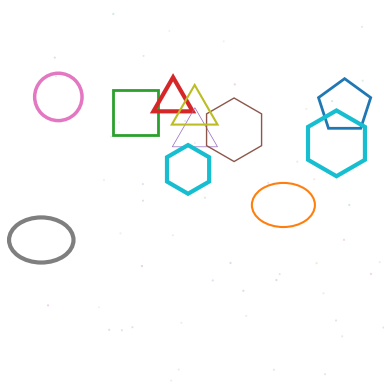[{"shape": "pentagon", "thickness": 2, "radius": 0.36, "center": [0.895, 0.724]}, {"shape": "oval", "thickness": 1.5, "radius": 0.41, "center": [0.736, 0.468]}, {"shape": "square", "thickness": 2, "radius": 0.29, "center": [0.353, 0.709]}, {"shape": "triangle", "thickness": 3, "radius": 0.29, "center": [0.45, 0.74]}, {"shape": "triangle", "thickness": 0.5, "radius": 0.34, "center": [0.506, 0.653]}, {"shape": "hexagon", "thickness": 1, "radius": 0.41, "center": [0.608, 0.663]}, {"shape": "circle", "thickness": 2.5, "radius": 0.31, "center": [0.152, 0.748]}, {"shape": "oval", "thickness": 3, "radius": 0.42, "center": [0.107, 0.377]}, {"shape": "triangle", "thickness": 1.5, "radius": 0.34, "center": [0.506, 0.711]}, {"shape": "hexagon", "thickness": 3, "radius": 0.32, "center": [0.488, 0.56]}, {"shape": "hexagon", "thickness": 3, "radius": 0.43, "center": [0.874, 0.628]}]